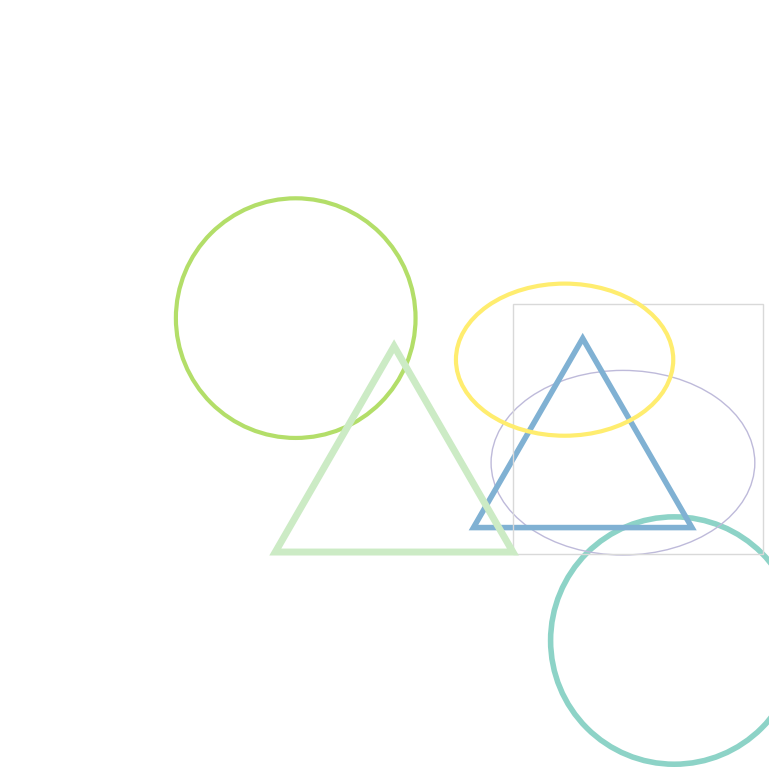[{"shape": "circle", "thickness": 2, "radius": 0.8, "center": [0.876, 0.168]}, {"shape": "oval", "thickness": 0.5, "radius": 0.86, "center": [0.809, 0.399]}, {"shape": "triangle", "thickness": 2, "radius": 0.82, "center": [0.757, 0.397]}, {"shape": "circle", "thickness": 1.5, "radius": 0.78, "center": [0.384, 0.587]}, {"shape": "square", "thickness": 0.5, "radius": 0.81, "center": [0.829, 0.443]}, {"shape": "triangle", "thickness": 2.5, "radius": 0.89, "center": [0.512, 0.372]}, {"shape": "oval", "thickness": 1.5, "radius": 0.71, "center": [0.733, 0.533]}]